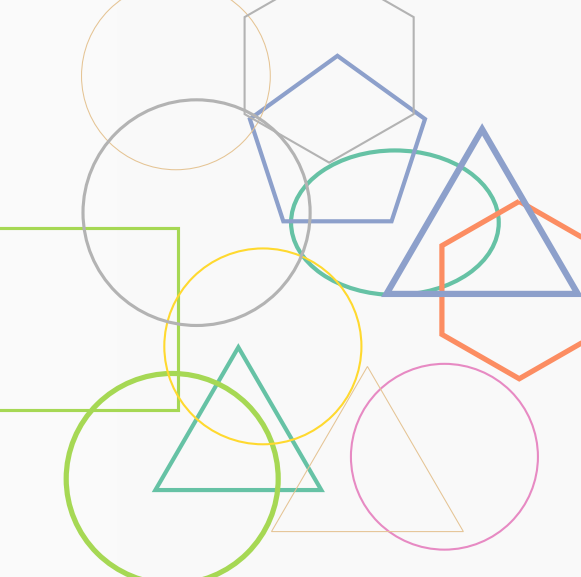[{"shape": "oval", "thickness": 2, "radius": 0.89, "center": [0.679, 0.614]}, {"shape": "triangle", "thickness": 2, "radius": 0.82, "center": [0.41, 0.233]}, {"shape": "hexagon", "thickness": 2.5, "radius": 0.77, "center": [0.893, 0.497]}, {"shape": "pentagon", "thickness": 2, "radius": 0.79, "center": [0.581, 0.744]}, {"shape": "triangle", "thickness": 3, "radius": 0.95, "center": [0.83, 0.585]}, {"shape": "circle", "thickness": 1, "radius": 0.8, "center": [0.765, 0.208]}, {"shape": "circle", "thickness": 2.5, "radius": 0.91, "center": [0.296, 0.17]}, {"shape": "square", "thickness": 1.5, "radius": 0.79, "center": [0.149, 0.447]}, {"shape": "circle", "thickness": 1, "radius": 0.85, "center": [0.452, 0.399]}, {"shape": "circle", "thickness": 0.5, "radius": 0.81, "center": [0.303, 0.868]}, {"shape": "triangle", "thickness": 0.5, "radius": 0.95, "center": [0.632, 0.174]}, {"shape": "hexagon", "thickness": 1, "radius": 0.84, "center": [0.566, 0.886]}, {"shape": "circle", "thickness": 1.5, "radius": 0.98, "center": [0.338, 0.631]}]